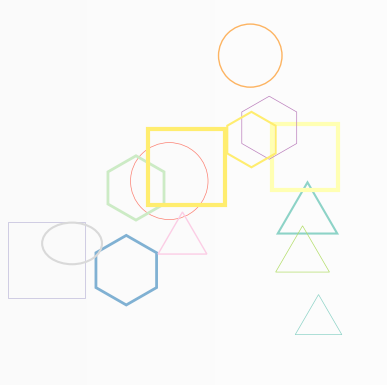[{"shape": "triangle", "thickness": 1.5, "radius": 0.44, "center": [0.794, 0.438]}, {"shape": "triangle", "thickness": 0.5, "radius": 0.35, "center": [0.822, 0.166]}, {"shape": "square", "thickness": 3, "radius": 0.43, "center": [0.788, 0.591]}, {"shape": "square", "thickness": 0.5, "radius": 0.5, "center": [0.119, 0.325]}, {"shape": "circle", "thickness": 0.5, "radius": 0.5, "center": [0.437, 0.53]}, {"shape": "hexagon", "thickness": 2, "radius": 0.45, "center": [0.326, 0.298]}, {"shape": "circle", "thickness": 1, "radius": 0.41, "center": [0.646, 0.856]}, {"shape": "triangle", "thickness": 0.5, "radius": 0.4, "center": [0.781, 0.333]}, {"shape": "triangle", "thickness": 1, "radius": 0.36, "center": [0.471, 0.377]}, {"shape": "oval", "thickness": 1.5, "radius": 0.39, "center": [0.186, 0.368]}, {"shape": "hexagon", "thickness": 0.5, "radius": 0.41, "center": [0.695, 0.668]}, {"shape": "hexagon", "thickness": 2, "radius": 0.42, "center": [0.351, 0.512]}, {"shape": "hexagon", "thickness": 1.5, "radius": 0.36, "center": [0.649, 0.638]}, {"shape": "square", "thickness": 3, "radius": 0.5, "center": [0.482, 0.567]}]